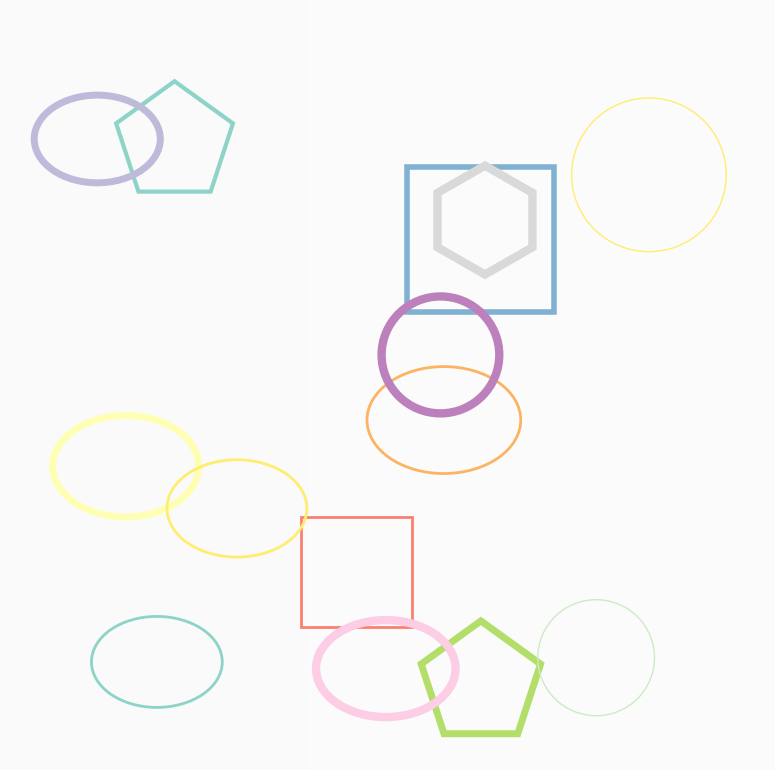[{"shape": "pentagon", "thickness": 1.5, "radius": 0.4, "center": [0.225, 0.815]}, {"shape": "oval", "thickness": 1, "radius": 0.42, "center": [0.202, 0.14]}, {"shape": "oval", "thickness": 2.5, "radius": 0.47, "center": [0.162, 0.395]}, {"shape": "oval", "thickness": 2.5, "radius": 0.41, "center": [0.125, 0.82]}, {"shape": "square", "thickness": 1, "radius": 0.36, "center": [0.46, 0.257]}, {"shape": "square", "thickness": 2, "radius": 0.47, "center": [0.62, 0.689]}, {"shape": "oval", "thickness": 1, "radius": 0.5, "center": [0.573, 0.454]}, {"shape": "pentagon", "thickness": 2.5, "radius": 0.4, "center": [0.621, 0.113]}, {"shape": "oval", "thickness": 3, "radius": 0.45, "center": [0.498, 0.132]}, {"shape": "hexagon", "thickness": 3, "radius": 0.35, "center": [0.626, 0.714]}, {"shape": "circle", "thickness": 3, "radius": 0.38, "center": [0.568, 0.539]}, {"shape": "circle", "thickness": 0.5, "radius": 0.38, "center": [0.769, 0.146]}, {"shape": "circle", "thickness": 0.5, "radius": 0.5, "center": [0.837, 0.773]}, {"shape": "oval", "thickness": 1, "radius": 0.45, "center": [0.306, 0.34]}]